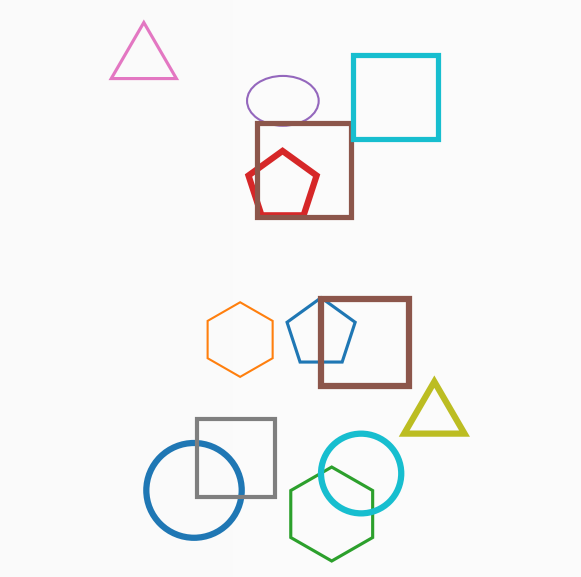[{"shape": "circle", "thickness": 3, "radius": 0.41, "center": [0.334, 0.15]}, {"shape": "pentagon", "thickness": 1.5, "radius": 0.31, "center": [0.552, 0.422]}, {"shape": "hexagon", "thickness": 1, "radius": 0.32, "center": [0.413, 0.411]}, {"shape": "hexagon", "thickness": 1.5, "radius": 0.41, "center": [0.571, 0.109]}, {"shape": "pentagon", "thickness": 3, "radius": 0.31, "center": [0.486, 0.676]}, {"shape": "oval", "thickness": 1, "radius": 0.31, "center": [0.487, 0.825]}, {"shape": "square", "thickness": 2.5, "radius": 0.4, "center": [0.523, 0.705]}, {"shape": "square", "thickness": 3, "radius": 0.38, "center": [0.628, 0.406]}, {"shape": "triangle", "thickness": 1.5, "radius": 0.32, "center": [0.247, 0.895]}, {"shape": "square", "thickness": 2, "radius": 0.34, "center": [0.406, 0.207]}, {"shape": "triangle", "thickness": 3, "radius": 0.3, "center": [0.747, 0.278]}, {"shape": "square", "thickness": 2.5, "radius": 0.36, "center": [0.681, 0.831]}, {"shape": "circle", "thickness": 3, "radius": 0.35, "center": [0.621, 0.179]}]